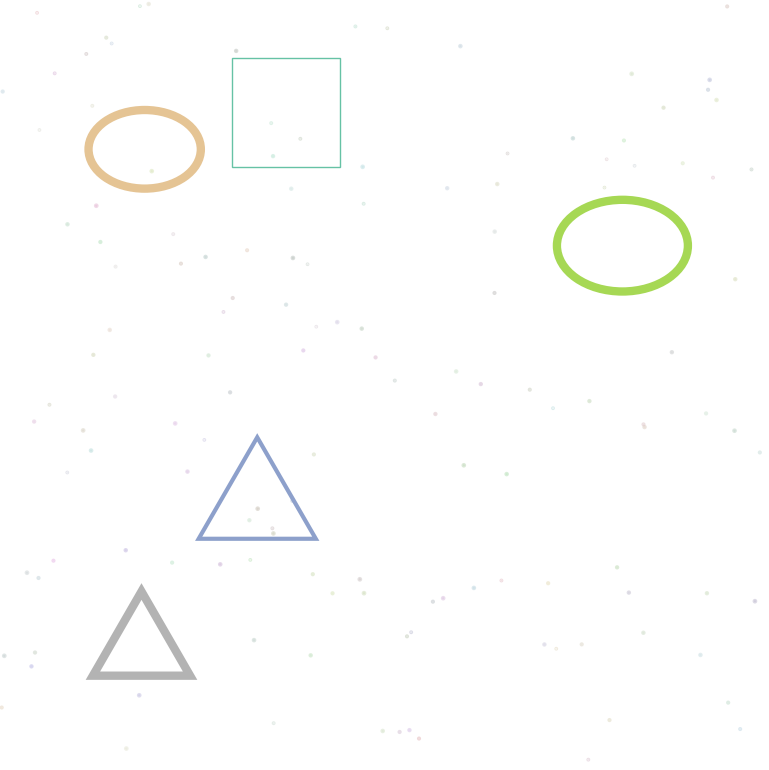[{"shape": "square", "thickness": 0.5, "radius": 0.35, "center": [0.371, 0.854]}, {"shape": "triangle", "thickness": 1.5, "radius": 0.44, "center": [0.334, 0.344]}, {"shape": "oval", "thickness": 3, "radius": 0.43, "center": [0.808, 0.681]}, {"shape": "oval", "thickness": 3, "radius": 0.36, "center": [0.188, 0.806]}, {"shape": "triangle", "thickness": 3, "radius": 0.36, "center": [0.184, 0.159]}]